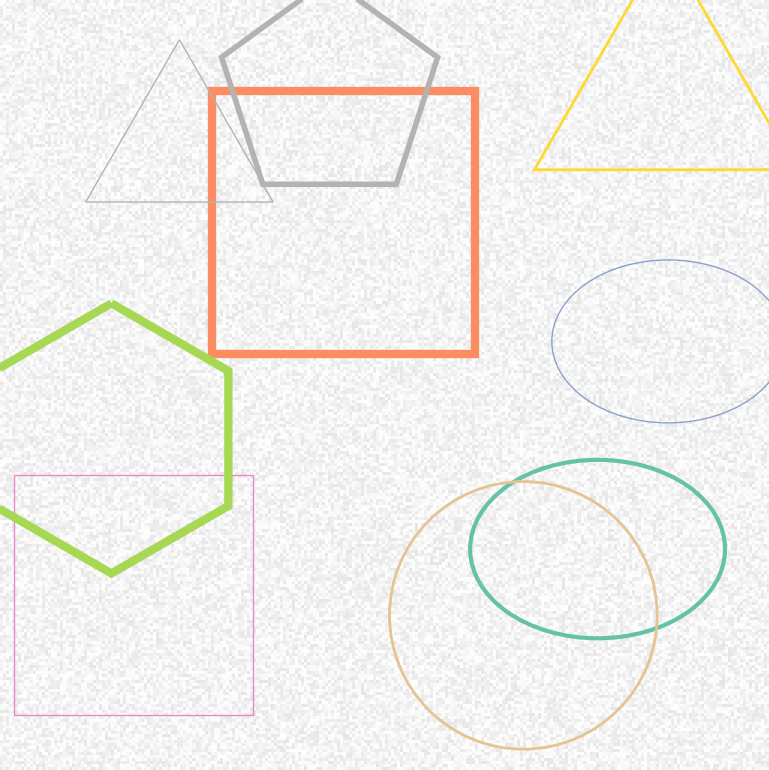[{"shape": "oval", "thickness": 1.5, "radius": 0.83, "center": [0.776, 0.287]}, {"shape": "square", "thickness": 3, "radius": 0.85, "center": [0.446, 0.711]}, {"shape": "oval", "thickness": 0.5, "radius": 0.76, "center": [0.868, 0.557]}, {"shape": "square", "thickness": 0.5, "radius": 0.78, "center": [0.173, 0.227]}, {"shape": "hexagon", "thickness": 3, "radius": 0.88, "center": [0.145, 0.431]}, {"shape": "triangle", "thickness": 1, "radius": 0.98, "center": [0.864, 0.878]}, {"shape": "circle", "thickness": 1, "radius": 0.87, "center": [0.68, 0.201]}, {"shape": "pentagon", "thickness": 2, "radius": 0.74, "center": [0.428, 0.88]}, {"shape": "triangle", "thickness": 0.5, "radius": 0.7, "center": [0.233, 0.808]}]